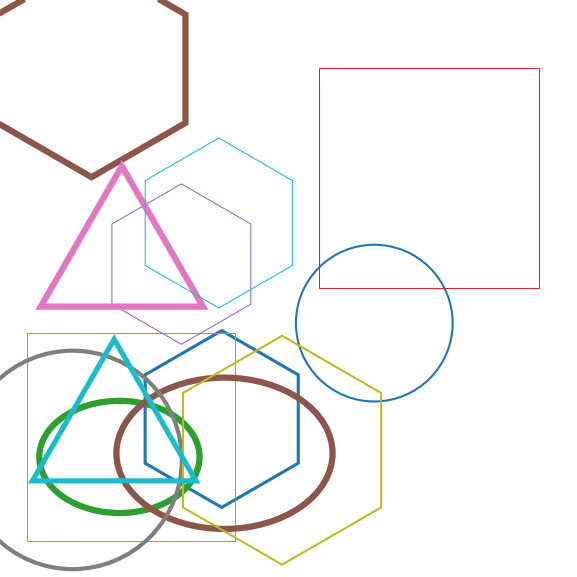[{"shape": "hexagon", "thickness": 1.5, "radius": 0.77, "center": [0.384, 0.274]}, {"shape": "circle", "thickness": 1, "radius": 0.68, "center": [0.648, 0.44]}, {"shape": "square", "thickness": 0.5, "radius": 0.9, "center": [0.226, 0.242]}, {"shape": "oval", "thickness": 3, "radius": 0.69, "center": [0.207, 0.208]}, {"shape": "square", "thickness": 0.5, "radius": 0.95, "center": [0.742, 0.691]}, {"shape": "hexagon", "thickness": 0.5, "radius": 0.69, "center": [0.314, 0.542]}, {"shape": "hexagon", "thickness": 3, "radius": 0.94, "center": [0.158, 0.88]}, {"shape": "oval", "thickness": 3, "radius": 0.94, "center": [0.389, 0.214]}, {"shape": "triangle", "thickness": 3, "radius": 0.81, "center": [0.211, 0.549]}, {"shape": "circle", "thickness": 2, "radius": 0.95, "center": [0.126, 0.203]}, {"shape": "hexagon", "thickness": 1, "radius": 0.99, "center": [0.488, 0.22]}, {"shape": "hexagon", "thickness": 0.5, "radius": 0.74, "center": [0.379, 0.613]}, {"shape": "triangle", "thickness": 2.5, "radius": 0.82, "center": [0.198, 0.248]}]